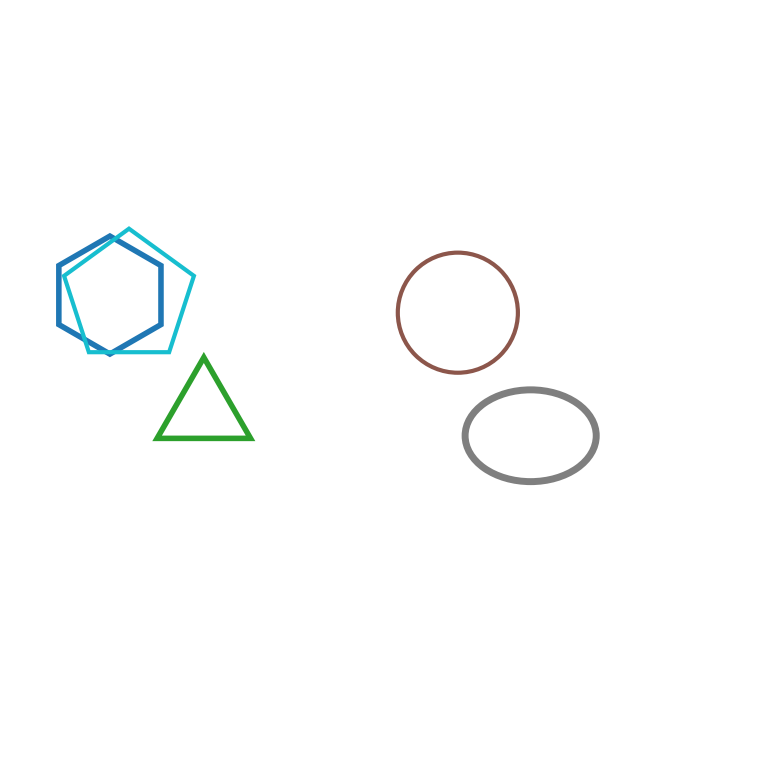[{"shape": "hexagon", "thickness": 2, "radius": 0.38, "center": [0.143, 0.617]}, {"shape": "triangle", "thickness": 2, "radius": 0.35, "center": [0.265, 0.466]}, {"shape": "circle", "thickness": 1.5, "radius": 0.39, "center": [0.595, 0.594]}, {"shape": "oval", "thickness": 2.5, "radius": 0.43, "center": [0.689, 0.434]}, {"shape": "pentagon", "thickness": 1.5, "radius": 0.44, "center": [0.168, 0.614]}]